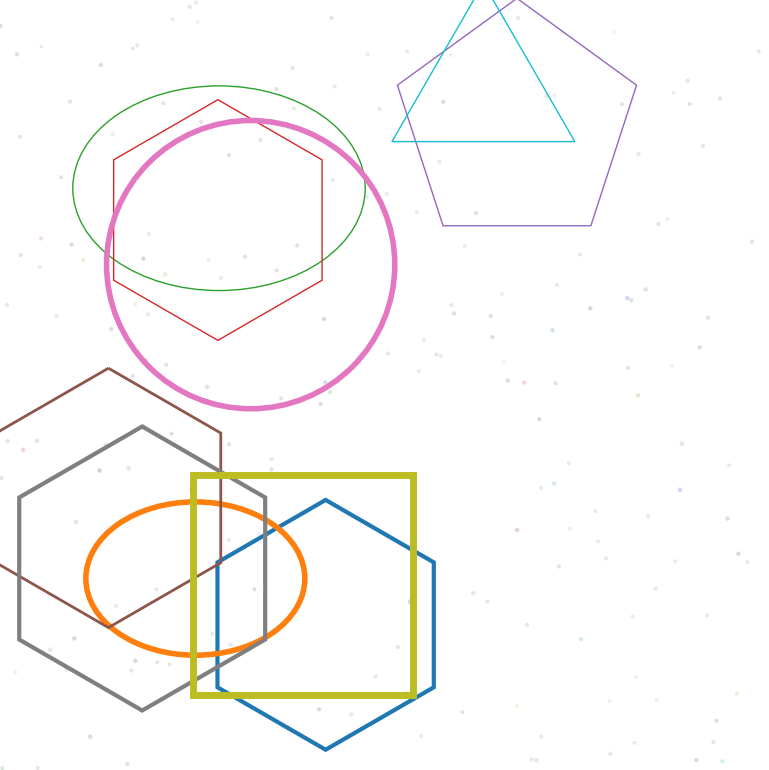[{"shape": "hexagon", "thickness": 1.5, "radius": 0.81, "center": [0.423, 0.189]}, {"shape": "oval", "thickness": 2, "radius": 0.71, "center": [0.254, 0.249]}, {"shape": "oval", "thickness": 0.5, "radius": 0.95, "center": [0.284, 0.756]}, {"shape": "hexagon", "thickness": 0.5, "radius": 0.78, "center": [0.283, 0.714]}, {"shape": "pentagon", "thickness": 0.5, "radius": 0.82, "center": [0.671, 0.839]}, {"shape": "hexagon", "thickness": 1, "radius": 0.84, "center": [0.141, 0.353]}, {"shape": "circle", "thickness": 2, "radius": 0.94, "center": [0.326, 0.656]}, {"shape": "hexagon", "thickness": 1.5, "radius": 0.92, "center": [0.185, 0.262]}, {"shape": "square", "thickness": 2.5, "radius": 0.72, "center": [0.393, 0.24]}, {"shape": "triangle", "thickness": 0.5, "radius": 0.69, "center": [0.628, 0.885]}]